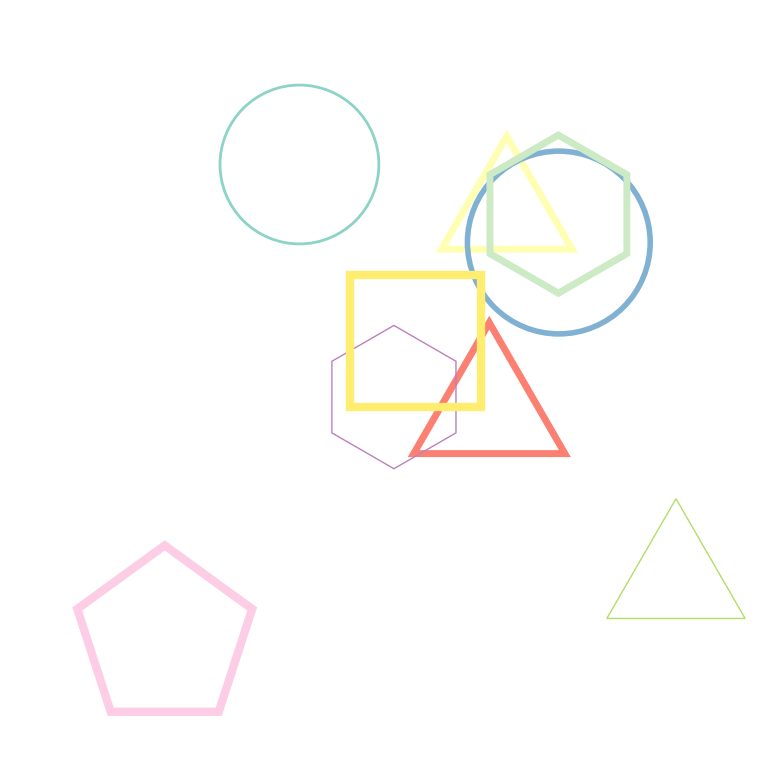[{"shape": "circle", "thickness": 1, "radius": 0.52, "center": [0.389, 0.786]}, {"shape": "triangle", "thickness": 2.5, "radius": 0.49, "center": [0.658, 0.725]}, {"shape": "triangle", "thickness": 2.5, "radius": 0.57, "center": [0.635, 0.468]}, {"shape": "circle", "thickness": 2, "radius": 0.59, "center": [0.726, 0.685]}, {"shape": "triangle", "thickness": 0.5, "radius": 0.52, "center": [0.878, 0.249]}, {"shape": "pentagon", "thickness": 3, "radius": 0.6, "center": [0.214, 0.172]}, {"shape": "hexagon", "thickness": 0.5, "radius": 0.47, "center": [0.512, 0.484]}, {"shape": "hexagon", "thickness": 2.5, "radius": 0.51, "center": [0.725, 0.722]}, {"shape": "square", "thickness": 3, "radius": 0.43, "center": [0.54, 0.557]}]